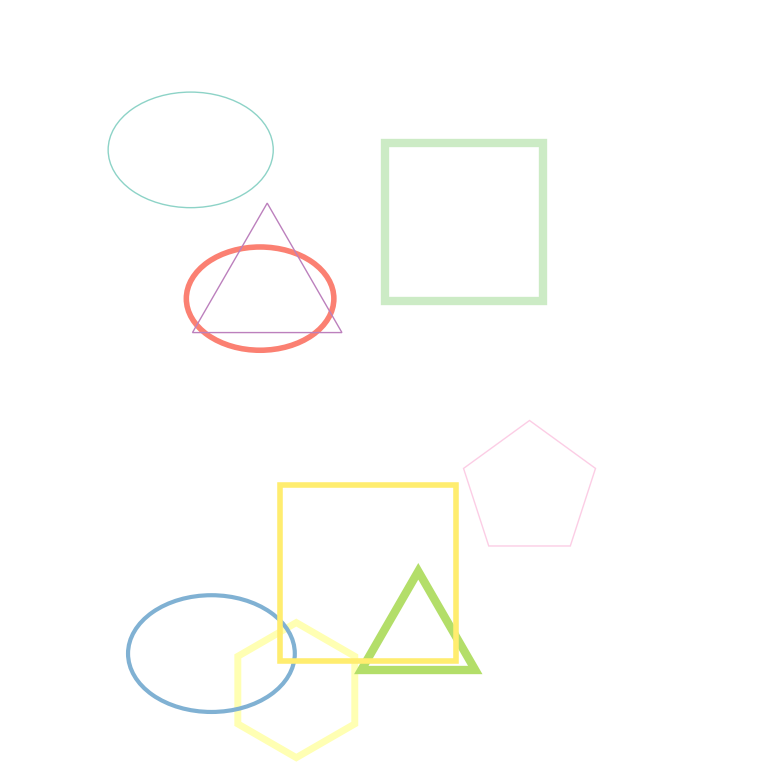[{"shape": "oval", "thickness": 0.5, "radius": 0.54, "center": [0.248, 0.805]}, {"shape": "hexagon", "thickness": 2.5, "radius": 0.44, "center": [0.385, 0.104]}, {"shape": "oval", "thickness": 2, "radius": 0.48, "center": [0.338, 0.612]}, {"shape": "oval", "thickness": 1.5, "radius": 0.54, "center": [0.275, 0.151]}, {"shape": "triangle", "thickness": 3, "radius": 0.43, "center": [0.543, 0.173]}, {"shape": "pentagon", "thickness": 0.5, "radius": 0.45, "center": [0.688, 0.364]}, {"shape": "triangle", "thickness": 0.5, "radius": 0.56, "center": [0.347, 0.624]}, {"shape": "square", "thickness": 3, "radius": 0.51, "center": [0.602, 0.712]}, {"shape": "square", "thickness": 2, "radius": 0.57, "center": [0.478, 0.256]}]